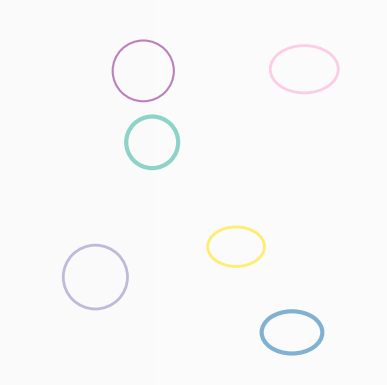[{"shape": "circle", "thickness": 3, "radius": 0.34, "center": [0.393, 0.63]}, {"shape": "circle", "thickness": 2, "radius": 0.41, "center": [0.246, 0.28]}, {"shape": "oval", "thickness": 3, "radius": 0.39, "center": [0.754, 0.137]}, {"shape": "oval", "thickness": 2, "radius": 0.44, "center": [0.785, 0.82]}, {"shape": "circle", "thickness": 1.5, "radius": 0.39, "center": [0.37, 0.816]}, {"shape": "oval", "thickness": 2, "radius": 0.37, "center": [0.609, 0.359]}]